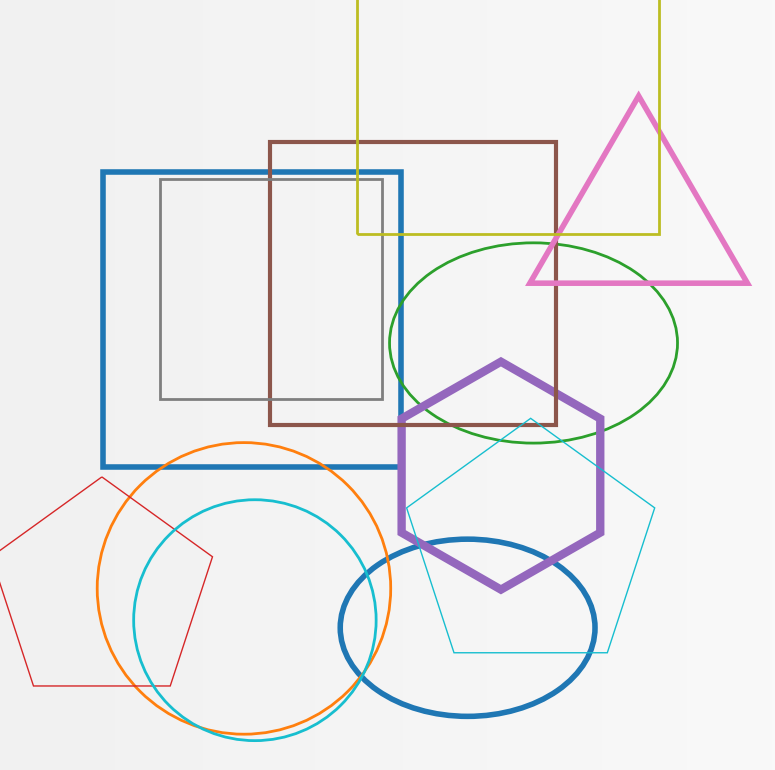[{"shape": "oval", "thickness": 2, "radius": 0.82, "center": [0.603, 0.185]}, {"shape": "square", "thickness": 2, "radius": 0.96, "center": [0.325, 0.585]}, {"shape": "circle", "thickness": 1, "radius": 0.95, "center": [0.315, 0.236]}, {"shape": "oval", "thickness": 1, "radius": 0.93, "center": [0.688, 0.555]}, {"shape": "pentagon", "thickness": 0.5, "radius": 0.75, "center": [0.131, 0.231]}, {"shape": "hexagon", "thickness": 3, "radius": 0.74, "center": [0.646, 0.382]}, {"shape": "square", "thickness": 1.5, "radius": 0.92, "center": [0.533, 0.632]}, {"shape": "triangle", "thickness": 2, "radius": 0.81, "center": [0.824, 0.713]}, {"shape": "square", "thickness": 1, "radius": 0.72, "center": [0.35, 0.625]}, {"shape": "square", "thickness": 1, "radius": 0.98, "center": [0.656, 0.892]}, {"shape": "circle", "thickness": 1, "radius": 0.78, "center": [0.329, 0.195]}, {"shape": "pentagon", "thickness": 0.5, "radius": 0.84, "center": [0.685, 0.288]}]